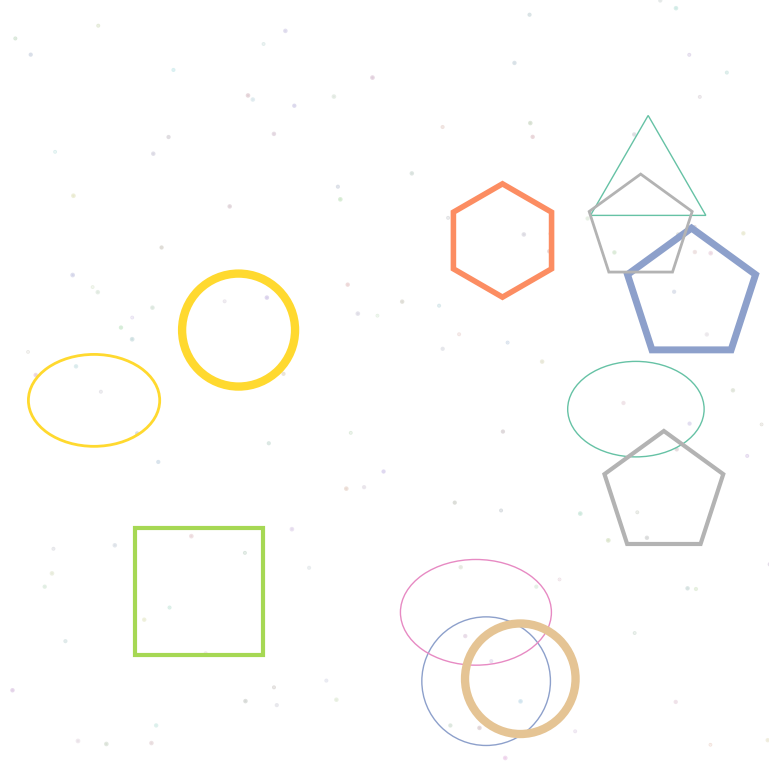[{"shape": "oval", "thickness": 0.5, "radius": 0.44, "center": [0.826, 0.469]}, {"shape": "triangle", "thickness": 0.5, "radius": 0.43, "center": [0.842, 0.764]}, {"shape": "hexagon", "thickness": 2, "radius": 0.37, "center": [0.653, 0.688]}, {"shape": "pentagon", "thickness": 2.5, "radius": 0.44, "center": [0.898, 0.616]}, {"shape": "circle", "thickness": 0.5, "radius": 0.42, "center": [0.631, 0.115]}, {"shape": "oval", "thickness": 0.5, "radius": 0.49, "center": [0.618, 0.205]}, {"shape": "square", "thickness": 1.5, "radius": 0.41, "center": [0.258, 0.232]}, {"shape": "oval", "thickness": 1, "radius": 0.43, "center": [0.122, 0.48]}, {"shape": "circle", "thickness": 3, "radius": 0.37, "center": [0.31, 0.571]}, {"shape": "circle", "thickness": 3, "radius": 0.36, "center": [0.676, 0.118]}, {"shape": "pentagon", "thickness": 1.5, "radius": 0.41, "center": [0.862, 0.359]}, {"shape": "pentagon", "thickness": 1, "radius": 0.35, "center": [0.832, 0.704]}]